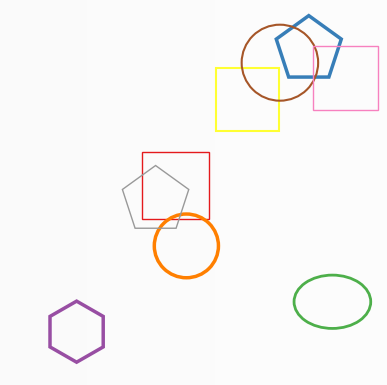[{"shape": "square", "thickness": 1, "radius": 0.44, "center": [0.453, 0.517]}, {"shape": "pentagon", "thickness": 2.5, "radius": 0.44, "center": [0.797, 0.871]}, {"shape": "oval", "thickness": 2, "radius": 0.49, "center": [0.858, 0.216]}, {"shape": "hexagon", "thickness": 2.5, "radius": 0.4, "center": [0.198, 0.139]}, {"shape": "circle", "thickness": 2.5, "radius": 0.41, "center": [0.481, 0.361]}, {"shape": "square", "thickness": 1.5, "radius": 0.41, "center": [0.638, 0.741]}, {"shape": "circle", "thickness": 1.5, "radius": 0.49, "center": [0.722, 0.837]}, {"shape": "square", "thickness": 1, "radius": 0.41, "center": [0.891, 0.797]}, {"shape": "pentagon", "thickness": 1, "radius": 0.45, "center": [0.402, 0.48]}]